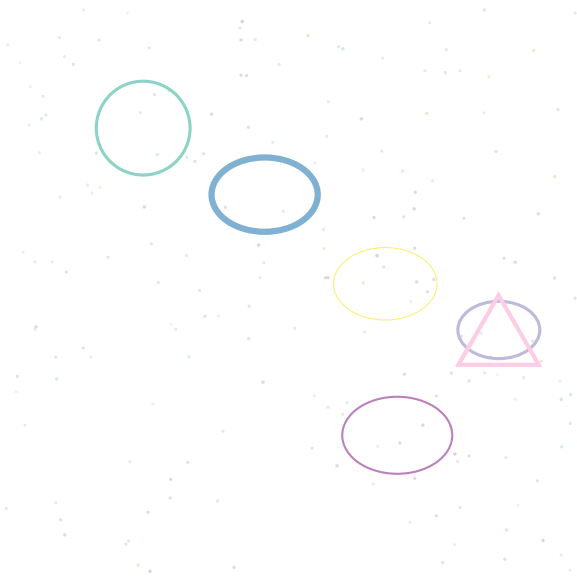[{"shape": "circle", "thickness": 1.5, "radius": 0.41, "center": [0.248, 0.777]}, {"shape": "oval", "thickness": 1.5, "radius": 0.35, "center": [0.864, 0.428]}, {"shape": "oval", "thickness": 3, "radius": 0.46, "center": [0.458, 0.662]}, {"shape": "triangle", "thickness": 2, "radius": 0.4, "center": [0.863, 0.408]}, {"shape": "oval", "thickness": 1, "radius": 0.48, "center": [0.688, 0.245]}, {"shape": "oval", "thickness": 0.5, "radius": 0.45, "center": [0.667, 0.508]}]